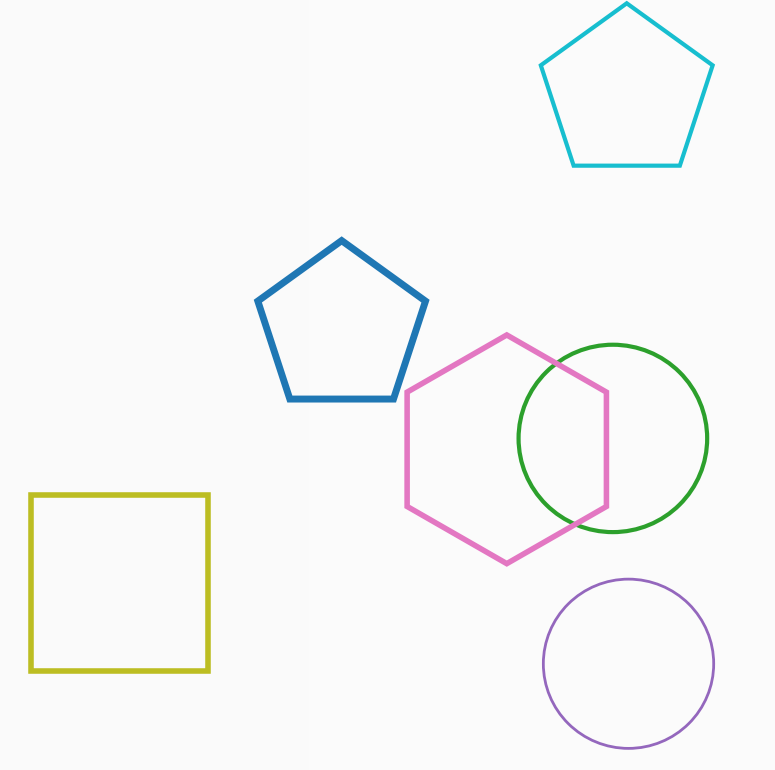[{"shape": "pentagon", "thickness": 2.5, "radius": 0.57, "center": [0.441, 0.574]}, {"shape": "circle", "thickness": 1.5, "radius": 0.61, "center": [0.791, 0.431]}, {"shape": "circle", "thickness": 1, "radius": 0.55, "center": [0.811, 0.138]}, {"shape": "hexagon", "thickness": 2, "radius": 0.74, "center": [0.654, 0.416]}, {"shape": "square", "thickness": 2, "radius": 0.57, "center": [0.154, 0.243]}, {"shape": "pentagon", "thickness": 1.5, "radius": 0.58, "center": [0.809, 0.879]}]